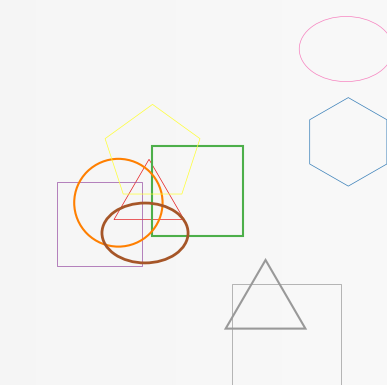[{"shape": "triangle", "thickness": 0.5, "radius": 0.52, "center": [0.385, 0.482]}, {"shape": "hexagon", "thickness": 0.5, "radius": 0.57, "center": [0.899, 0.632]}, {"shape": "square", "thickness": 1.5, "radius": 0.59, "center": [0.51, 0.505]}, {"shape": "square", "thickness": 0.5, "radius": 0.55, "center": [0.257, 0.419]}, {"shape": "circle", "thickness": 1.5, "radius": 0.57, "center": [0.306, 0.473]}, {"shape": "pentagon", "thickness": 0.5, "radius": 0.64, "center": [0.394, 0.6]}, {"shape": "oval", "thickness": 2, "radius": 0.56, "center": [0.374, 0.395]}, {"shape": "oval", "thickness": 0.5, "radius": 0.6, "center": [0.893, 0.873]}, {"shape": "triangle", "thickness": 1.5, "radius": 0.59, "center": [0.685, 0.206]}, {"shape": "square", "thickness": 0.5, "radius": 0.71, "center": [0.739, 0.119]}]